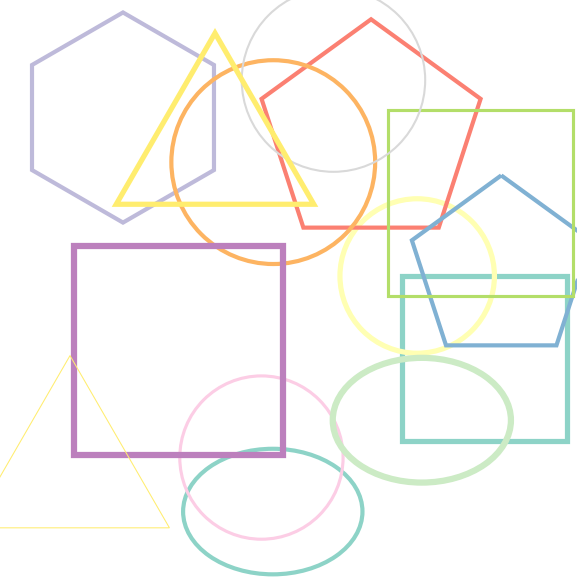[{"shape": "square", "thickness": 2.5, "radius": 0.71, "center": [0.839, 0.379]}, {"shape": "oval", "thickness": 2, "radius": 0.78, "center": [0.472, 0.113]}, {"shape": "circle", "thickness": 2.5, "radius": 0.67, "center": [0.722, 0.521]}, {"shape": "hexagon", "thickness": 2, "radius": 0.91, "center": [0.213, 0.796]}, {"shape": "pentagon", "thickness": 2, "radius": 1.0, "center": [0.643, 0.766]}, {"shape": "pentagon", "thickness": 2, "radius": 0.81, "center": [0.868, 0.533]}, {"shape": "circle", "thickness": 2, "radius": 0.88, "center": [0.473, 0.718]}, {"shape": "square", "thickness": 1.5, "radius": 0.8, "center": [0.832, 0.648]}, {"shape": "circle", "thickness": 1.5, "radius": 0.71, "center": [0.453, 0.207]}, {"shape": "circle", "thickness": 1, "radius": 0.79, "center": [0.577, 0.86]}, {"shape": "square", "thickness": 3, "radius": 0.91, "center": [0.309, 0.392]}, {"shape": "oval", "thickness": 3, "radius": 0.77, "center": [0.73, 0.271]}, {"shape": "triangle", "thickness": 0.5, "radius": 0.99, "center": [0.121, 0.185]}, {"shape": "triangle", "thickness": 2.5, "radius": 0.99, "center": [0.372, 0.744]}]